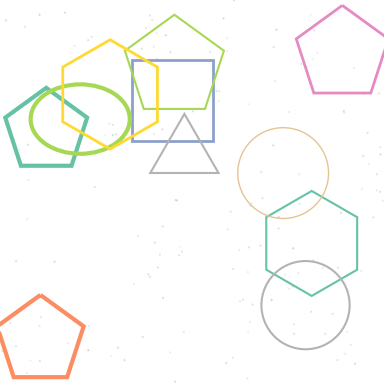[{"shape": "hexagon", "thickness": 1.5, "radius": 0.68, "center": [0.81, 0.368]}, {"shape": "pentagon", "thickness": 3, "radius": 0.56, "center": [0.12, 0.66]}, {"shape": "pentagon", "thickness": 3, "radius": 0.59, "center": [0.105, 0.116]}, {"shape": "square", "thickness": 2, "radius": 0.53, "center": [0.448, 0.739]}, {"shape": "pentagon", "thickness": 2, "radius": 0.63, "center": [0.889, 0.86]}, {"shape": "oval", "thickness": 3, "radius": 0.64, "center": [0.208, 0.691]}, {"shape": "pentagon", "thickness": 1.5, "radius": 0.68, "center": [0.453, 0.826]}, {"shape": "hexagon", "thickness": 2, "radius": 0.71, "center": [0.286, 0.755]}, {"shape": "circle", "thickness": 1, "radius": 0.59, "center": [0.736, 0.55]}, {"shape": "circle", "thickness": 1.5, "radius": 0.57, "center": [0.794, 0.207]}, {"shape": "triangle", "thickness": 1.5, "radius": 0.51, "center": [0.479, 0.602]}]